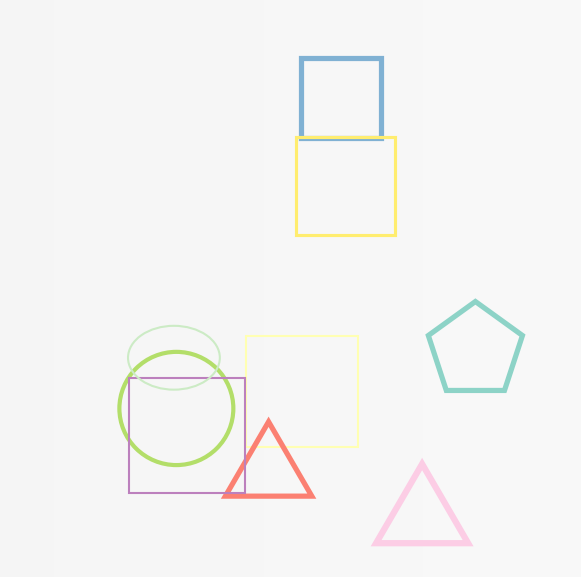[{"shape": "pentagon", "thickness": 2.5, "radius": 0.43, "center": [0.818, 0.392]}, {"shape": "square", "thickness": 1, "radius": 0.48, "center": [0.52, 0.321]}, {"shape": "triangle", "thickness": 2.5, "radius": 0.43, "center": [0.462, 0.183]}, {"shape": "square", "thickness": 2.5, "radius": 0.35, "center": [0.587, 0.83]}, {"shape": "circle", "thickness": 2, "radius": 0.49, "center": [0.303, 0.292]}, {"shape": "triangle", "thickness": 3, "radius": 0.46, "center": [0.726, 0.104]}, {"shape": "square", "thickness": 1, "radius": 0.5, "center": [0.322, 0.245]}, {"shape": "oval", "thickness": 1, "radius": 0.39, "center": [0.299, 0.38]}, {"shape": "square", "thickness": 1.5, "radius": 0.42, "center": [0.594, 0.678]}]